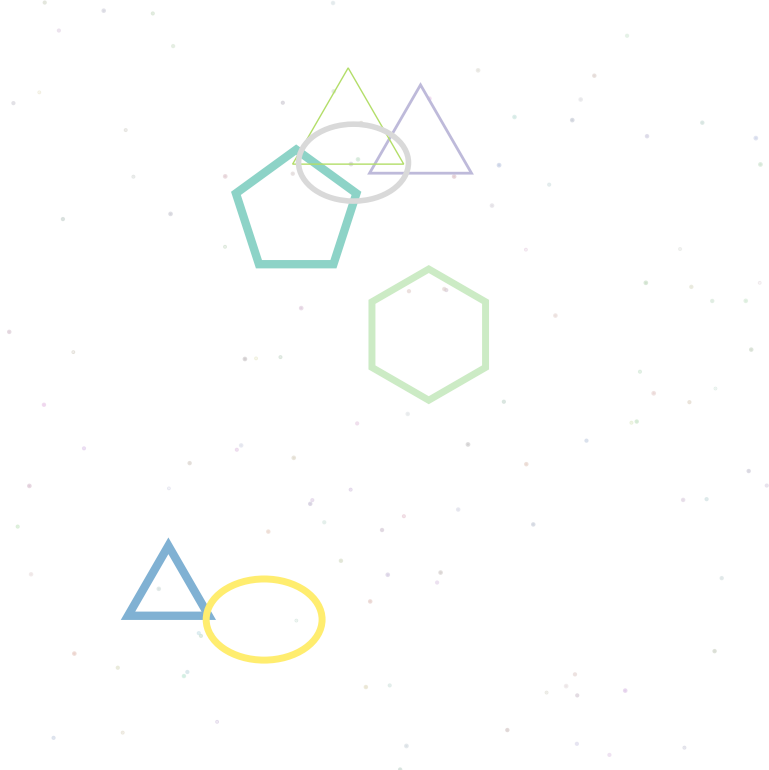[{"shape": "pentagon", "thickness": 3, "radius": 0.41, "center": [0.385, 0.723]}, {"shape": "triangle", "thickness": 1, "radius": 0.38, "center": [0.546, 0.813]}, {"shape": "triangle", "thickness": 3, "radius": 0.3, "center": [0.219, 0.231]}, {"shape": "triangle", "thickness": 0.5, "radius": 0.42, "center": [0.452, 0.829]}, {"shape": "oval", "thickness": 2, "radius": 0.36, "center": [0.459, 0.789]}, {"shape": "hexagon", "thickness": 2.5, "radius": 0.43, "center": [0.557, 0.565]}, {"shape": "oval", "thickness": 2.5, "radius": 0.38, "center": [0.343, 0.195]}]